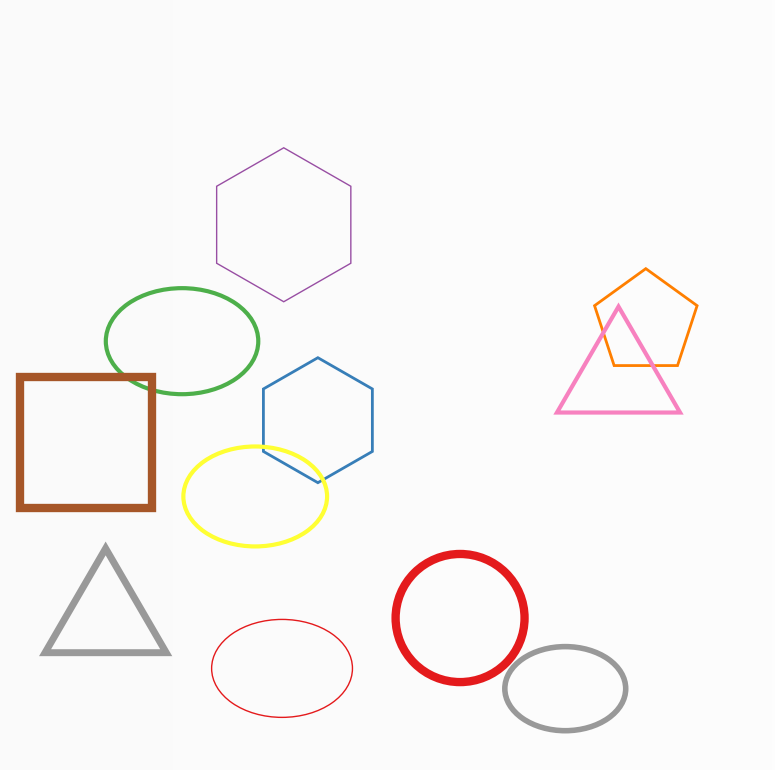[{"shape": "oval", "thickness": 0.5, "radius": 0.45, "center": [0.364, 0.132]}, {"shape": "circle", "thickness": 3, "radius": 0.42, "center": [0.594, 0.197]}, {"shape": "hexagon", "thickness": 1, "radius": 0.41, "center": [0.41, 0.454]}, {"shape": "oval", "thickness": 1.5, "radius": 0.49, "center": [0.235, 0.557]}, {"shape": "hexagon", "thickness": 0.5, "radius": 0.5, "center": [0.366, 0.708]}, {"shape": "pentagon", "thickness": 1, "radius": 0.35, "center": [0.833, 0.582]}, {"shape": "oval", "thickness": 1.5, "radius": 0.46, "center": [0.329, 0.355]}, {"shape": "square", "thickness": 3, "radius": 0.43, "center": [0.11, 0.425]}, {"shape": "triangle", "thickness": 1.5, "radius": 0.46, "center": [0.798, 0.51]}, {"shape": "oval", "thickness": 2, "radius": 0.39, "center": [0.729, 0.106]}, {"shape": "triangle", "thickness": 2.5, "radius": 0.45, "center": [0.136, 0.197]}]